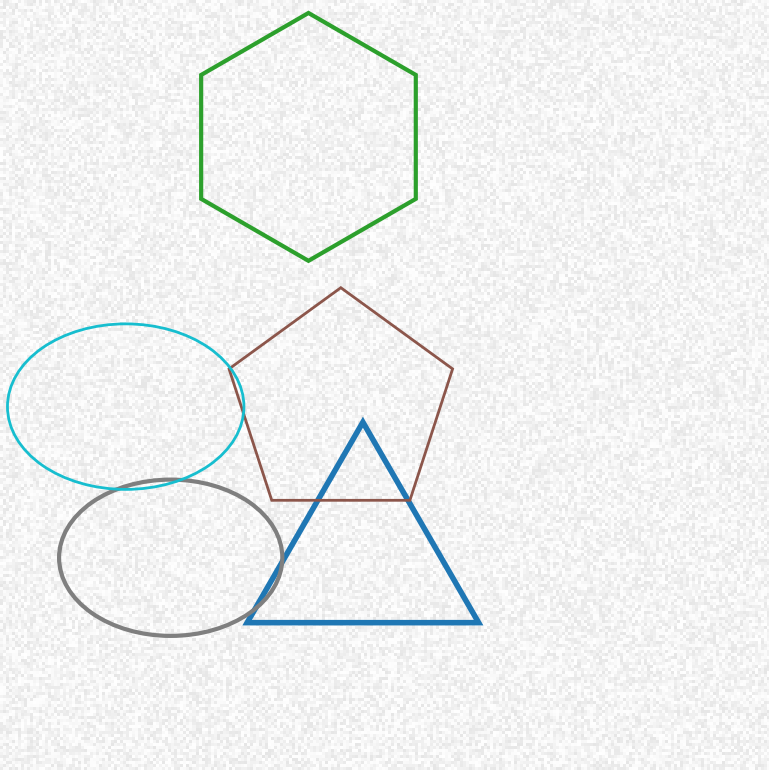[{"shape": "triangle", "thickness": 2, "radius": 0.87, "center": [0.471, 0.278]}, {"shape": "hexagon", "thickness": 1.5, "radius": 0.8, "center": [0.401, 0.822]}, {"shape": "pentagon", "thickness": 1, "radius": 0.76, "center": [0.443, 0.474]}, {"shape": "oval", "thickness": 1.5, "radius": 0.72, "center": [0.222, 0.276]}, {"shape": "oval", "thickness": 1, "radius": 0.77, "center": [0.163, 0.472]}]